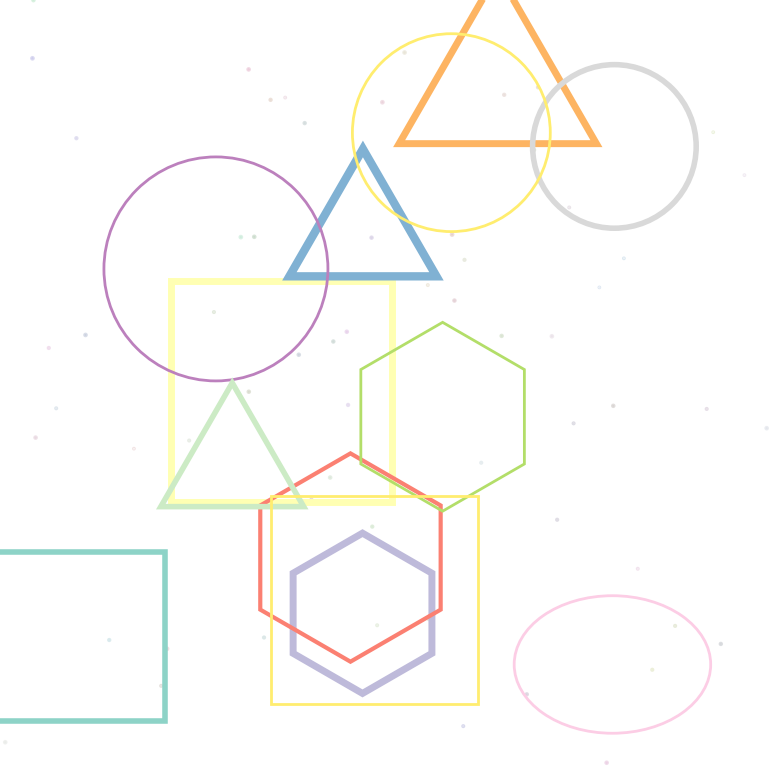[{"shape": "square", "thickness": 2, "radius": 0.55, "center": [0.105, 0.173]}, {"shape": "square", "thickness": 2.5, "radius": 0.72, "center": [0.365, 0.491]}, {"shape": "hexagon", "thickness": 2.5, "radius": 0.52, "center": [0.471, 0.204]}, {"shape": "hexagon", "thickness": 1.5, "radius": 0.68, "center": [0.455, 0.276]}, {"shape": "triangle", "thickness": 3, "radius": 0.55, "center": [0.471, 0.696]}, {"shape": "triangle", "thickness": 2.5, "radius": 0.74, "center": [0.646, 0.887]}, {"shape": "hexagon", "thickness": 1, "radius": 0.61, "center": [0.575, 0.459]}, {"shape": "oval", "thickness": 1, "radius": 0.64, "center": [0.795, 0.137]}, {"shape": "circle", "thickness": 2, "radius": 0.53, "center": [0.798, 0.81]}, {"shape": "circle", "thickness": 1, "radius": 0.73, "center": [0.28, 0.651]}, {"shape": "triangle", "thickness": 2, "radius": 0.54, "center": [0.302, 0.396]}, {"shape": "circle", "thickness": 1, "radius": 0.64, "center": [0.586, 0.828]}, {"shape": "square", "thickness": 1, "radius": 0.67, "center": [0.487, 0.221]}]